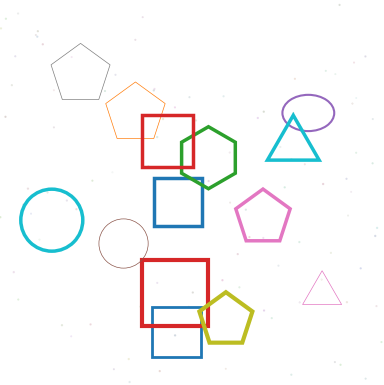[{"shape": "square", "thickness": 2.5, "radius": 0.31, "center": [0.463, 0.475]}, {"shape": "square", "thickness": 2, "radius": 0.32, "center": [0.458, 0.138]}, {"shape": "pentagon", "thickness": 0.5, "radius": 0.41, "center": [0.352, 0.706]}, {"shape": "hexagon", "thickness": 2.5, "radius": 0.4, "center": [0.541, 0.59]}, {"shape": "square", "thickness": 2.5, "radius": 0.33, "center": [0.435, 0.634]}, {"shape": "square", "thickness": 3, "radius": 0.42, "center": [0.455, 0.239]}, {"shape": "oval", "thickness": 1.5, "radius": 0.34, "center": [0.801, 0.707]}, {"shape": "circle", "thickness": 0.5, "radius": 0.32, "center": [0.321, 0.368]}, {"shape": "pentagon", "thickness": 2.5, "radius": 0.37, "center": [0.683, 0.435]}, {"shape": "triangle", "thickness": 0.5, "radius": 0.29, "center": [0.837, 0.238]}, {"shape": "pentagon", "thickness": 0.5, "radius": 0.4, "center": [0.209, 0.807]}, {"shape": "pentagon", "thickness": 3, "radius": 0.36, "center": [0.587, 0.169]}, {"shape": "triangle", "thickness": 2.5, "radius": 0.39, "center": [0.762, 0.623]}, {"shape": "circle", "thickness": 2.5, "radius": 0.4, "center": [0.135, 0.428]}]